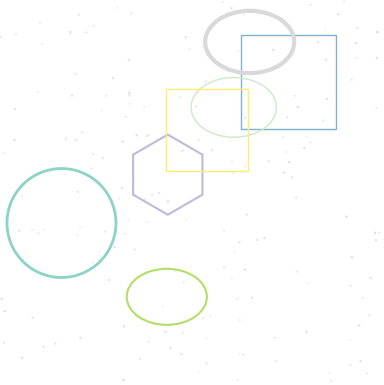[{"shape": "circle", "thickness": 2, "radius": 0.71, "center": [0.16, 0.421]}, {"shape": "hexagon", "thickness": 1.5, "radius": 0.52, "center": [0.436, 0.546]}, {"shape": "square", "thickness": 1, "radius": 0.61, "center": [0.749, 0.787]}, {"shape": "oval", "thickness": 1.5, "radius": 0.52, "center": [0.433, 0.229]}, {"shape": "oval", "thickness": 3, "radius": 0.58, "center": [0.649, 0.891]}, {"shape": "oval", "thickness": 1, "radius": 0.55, "center": [0.607, 0.721]}, {"shape": "square", "thickness": 1, "radius": 0.53, "center": [0.537, 0.662]}]